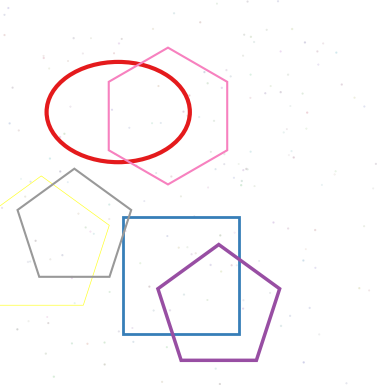[{"shape": "oval", "thickness": 3, "radius": 0.93, "center": [0.307, 0.709]}, {"shape": "square", "thickness": 2, "radius": 0.75, "center": [0.471, 0.284]}, {"shape": "pentagon", "thickness": 2.5, "radius": 0.83, "center": [0.568, 0.199]}, {"shape": "pentagon", "thickness": 0.5, "radius": 0.93, "center": [0.107, 0.357]}, {"shape": "hexagon", "thickness": 1.5, "radius": 0.89, "center": [0.436, 0.699]}, {"shape": "pentagon", "thickness": 1.5, "radius": 0.78, "center": [0.193, 0.407]}]